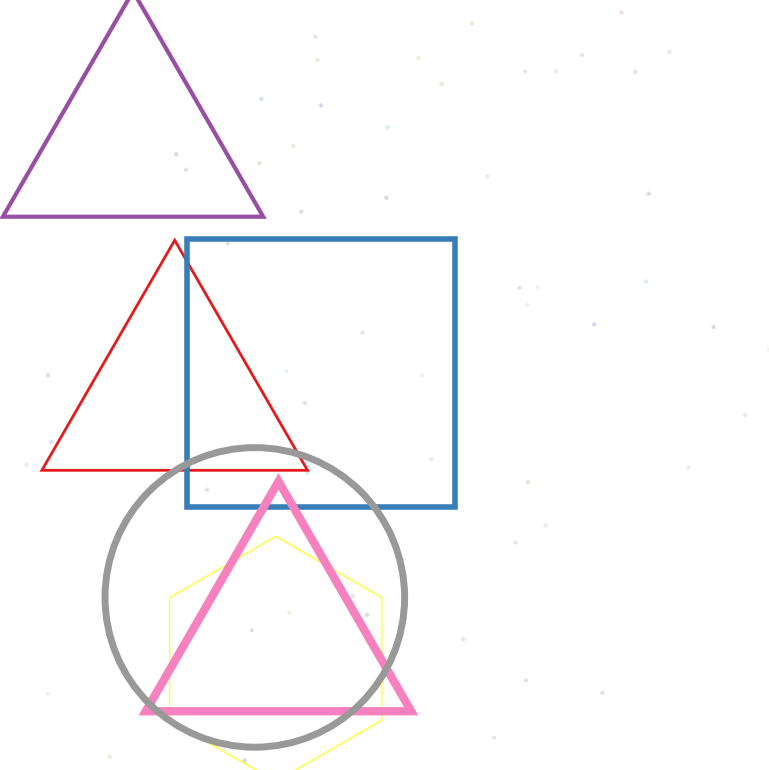[{"shape": "triangle", "thickness": 1, "radius": 1.0, "center": [0.227, 0.489]}, {"shape": "square", "thickness": 2, "radius": 0.87, "center": [0.417, 0.516]}, {"shape": "triangle", "thickness": 1.5, "radius": 0.98, "center": [0.173, 0.816]}, {"shape": "hexagon", "thickness": 0.5, "radius": 0.8, "center": [0.358, 0.144]}, {"shape": "triangle", "thickness": 3, "radius": 1.0, "center": [0.362, 0.176]}, {"shape": "circle", "thickness": 2.5, "radius": 0.97, "center": [0.331, 0.224]}]